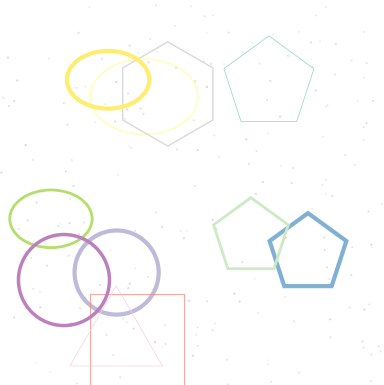[{"shape": "pentagon", "thickness": 0.5, "radius": 0.61, "center": [0.699, 0.784]}, {"shape": "oval", "thickness": 1, "radius": 0.7, "center": [0.374, 0.749]}, {"shape": "circle", "thickness": 3, "radius": 0.55, "center": [0.303, 0.292]}, {"shape": "square", "thickness": 0.5, "radius": 0.61, "center": [0.355, 0.115]}, {"shape": "pentagon", "thickness": 3, "radius": 0.52, "center": [0.8, 0.342]}, {"shape": "oval", "thickness": 2, "radius": 0.53, "center": [0.132, 0.432]}, {"shape": "triangle", "thickness": 0.5, "radius": 0.69, "center": [0.302, 0.119]}, {"shape": "hexagon", "thickness": 1, "radius": 0.68, "center": [0.436, 0.756]}, {"shape": "circle", "thickness": 2.5, "radius": 0.59, "center": [0.166, 0.273]}, {"shape": "pentagon", "thickness": 2, "radius": 0.51, "center": [0.652, 0.385]}, {"shape": "oval", "thickness": 3, "radius": 0.54, "center": [0.281, 0.793]}]